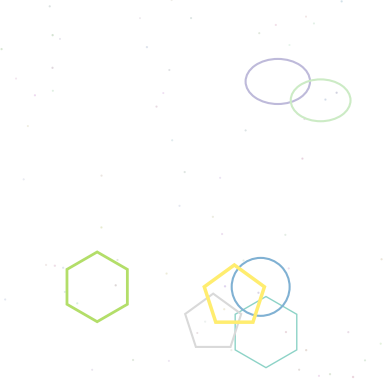[{"shape": "hexagon", "thickness": 1, "radius": 0.46, "center": [0.691, 0.137]}, {"shape": "oval", "thickness": 1.5, "radius": 0.42, "center": [0.722, 0.788]}, {"shape": "circle", "thickness": 1.5, "radius": 0.38, "center": [0.677, 0.255]}, {"shape": "hexagon", "thickness": 2, "radius": 0.45, "center": [0.252, 0.255]}, {"shape": "pentagon", "thickness": 1.5, "radius": 0.38, "center": [0.554, 0.161]}, {"shape": "oval", "thickness": 1.5, "radius": 0.39, "center": [0.833, 0.739]}, {"shape": "pentagon", "thickness": 2.5, "radius": 0.41, "center": [0.609, 0.23]}]